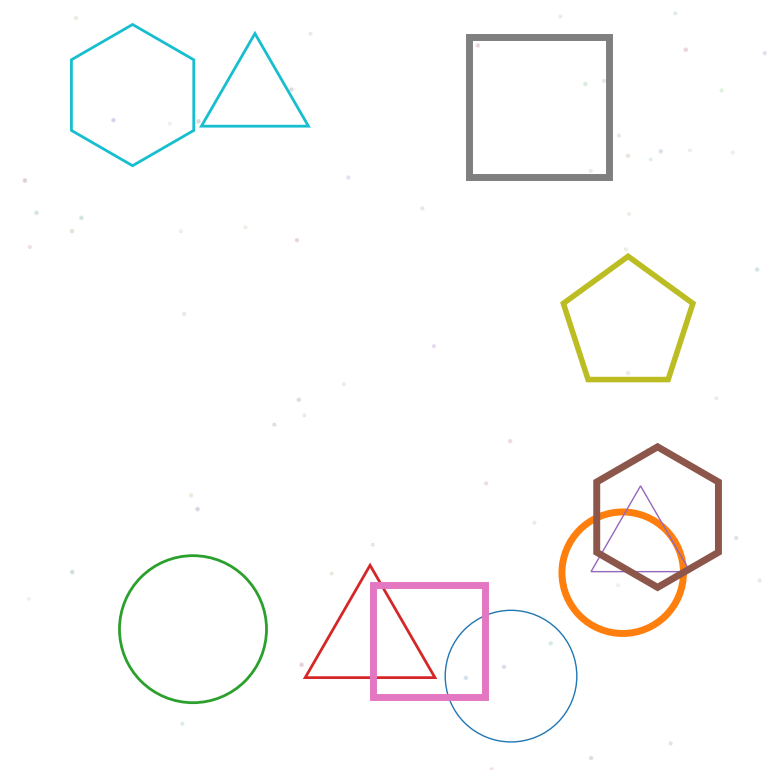[{"shape": "circle", "thickness": 0.5, "radius": 0.43, "center": [0.664, 0.122]}, {"shape": "circle", "thickness": 2.5, "radius": 0.39, "center": [0.809, 0.256]}, {"shape": "circle", "thickness": 1, "radius": 0.48, "center": [0.251, 0.183]}, {"shape": "triangle", "thickness": 1, "radius": 0.49, "center": [0.481, 0.169]}, {"shape": "triangle", "thickness": 0.5, "radius": 0.37, "center": [0.832, 0.295]}, {"shape": "hexagon", "thickness": 2.5, "radius": 0.46, "center": [0.854, 0.328]}, {"shape": "square", "thickness": 2.5, "radius": 0.36, "center": [0.557, 0.168]}, {"shape": "square", "thickness": 2.5, "radius": 0.45, "center": [0.7, 0.861]}, {"shape": "pentagon", "thickness": 2, "radius": 0.44, "center": [0.816, 0.579]}, {"shape": "hexagon", "thickness": 1, "radius": 0.46, "center": [0.172, 0.876]}, {"shape": "triangle", "thickness": 1, "radius": 0.4, "center": [0.331, 0.876]}]